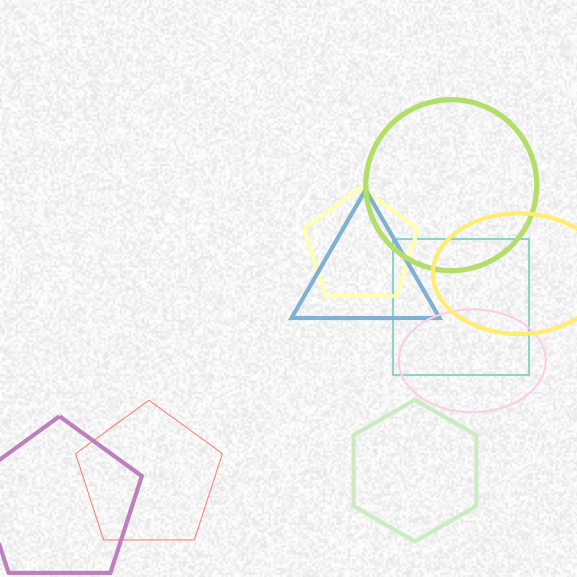[{"shape": "square", "thickness": 1, "radius": 0.59, "center": [0.799, 0.468]}, {"shape": "pentagon", "thickness": 2, "radius": 0.52, "center": [0.625, 0.571]}, {"shape": "pentagon", "thickness": 0.5, "radius": 0.67, "center": [0.258, 0.172]}, {"shape": "triangle", "thickness": 2, "radius": 0.74, "center": [0.633, 0.522]}, {"shape": "circle", "thickness": 2.5, "radius": 0.74, "center": [0.781, 0.679]}, {"shape": "oval", "thickness": 1, "radius": 0.64, "center": [0.818, 0.374]}, {"shape": "pentagon", "thickness": 2, "radius": 0.75, "center": [0.103, 0.128]}, {"shape": "hexagon", "thickness": 2, "radius": 0.61, "center": [0.719, 0.184]}, {"shape": "oval", "thickness": 2, "radius": 0.75, "center": [0.899, 0.525]}]